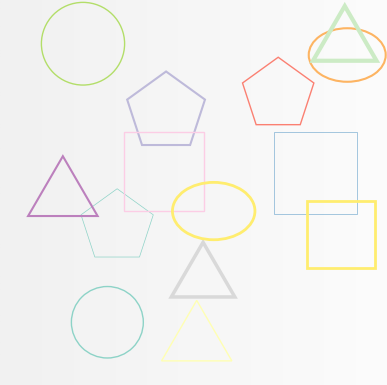[{"shape": "circle", "thickness": 1, "radius": 0.46, "center": [0.277, 0.163]}, {"shape": "pentagon", "thickness": 0.5, "radius": 0.49, "center": [0.302, 0.412]}, {"shape": "triangle", "thickness": 1, "radius": 0.52, "center": [0.508, 0.115]}, {"shape": "pentagon", "thickness": 1.5, "radius": 0.53, "center": [0.429, 0.709]}, {"shape": "pentagon", "thickness": 1, "radius": 0.48, "center": [0.718, 0.754]}, {"shape": "square", "thickness": 0.5, "radius": 0.53, "center": [0.815, 0.551]}, {"shape": "oval", "thickness": 1.5, "radius": 0.5, "center": [0.896, 0.857]}, {"shape": "circle", "thickness": 1, "radius": 0.54, "center": [0.214, 0.886]}, {"shape": "square", "thickness": 1, "radius": 0.51, "center": [0.423, 0.554]}, {"shape": "triangle", "thickness": 2.5, "radius": 0.47, "center": [0.524, 0.276]}, {"shape": "triangle", "thickness": 1.5, "radius": 0.52, "center": [0.162, 0.491]}, {"shape": "triangle", "thickness": 3, "radius": 0.47, "center": [0.89, 0.89]}, {"shape": "oval", "thickness": 2, "radius": 0.53, "center": [0.551, 0.452]}, {"shape": "square", "thickness": 2, "radius": 0.44, "center": [0.88, 0.392]}]